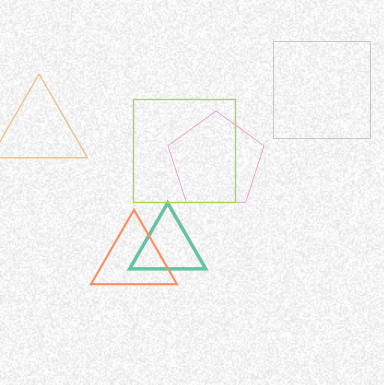[{"shape": "triangle", "thickness": 2.5, "radius": 0.57, "center": [0.436, 0.359]}, {"shape": "triangle", "thickness": 1.5, "radius": 0.64, "center": [0.348, 0.326]}, {"shape": "pentagon", "thickness": 0.5, "radius": 0.66, "center": [0.561, 0.581]}, {"shape": "square", "thickness": 1, "radius": 0.66, "center": [0.478, 0.609]}, {"shape": "triangle", "thickness": 1, "radius": 0.72, "center": [0.101, 0.663]}, {"shape": "square", "thickness": 0.5, "radius": 0.63, "center": [0.834, 0.768]}]